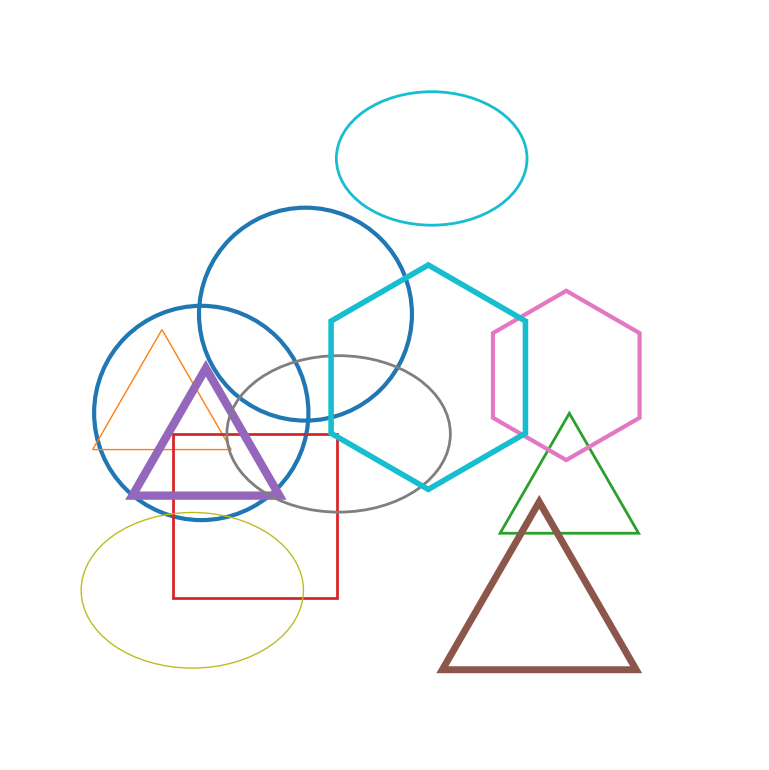[{"shape": "circle", "thickness": 1.5, "radius": 0.7, "center": [0.261, 0.464]}, {"shape": "circle", "thickness": 1.5, "radius": 0.69, "center": [0.397, 0.592]}, {"shape": "triangle", "thickness": 0.5, "radius": 0.52, "center": [0.21, 0.468]}, {"shape": "triangle", "thickness": 1, "radius": 0.52, "center": [0.739, 0.359]}, {"shape": "square", "thickness": 1, "radius": 0.53, "center": [0.331, 0.33]}, {"shape": "triangle", "thickness": 3, "radius": 0.55, "center": [0.267, 0.411]}, {"shape": "triangle", "thickness": 2.5, "radius": 0.73, "center": [0.7, 0.203]}, {"shape": "hexagon", "thickness": 1.5, "radius": 0.55, "center": [0.735, 0.512]}, {"shape": "oval", "thickness": 1, "radius": 0.73, "center": [0.44, 0.436]}, {"shape": "oval", "thickness": 0.5, "radius": 0.72, "center": [0.25, 0.233]}, {"shape": "hexagon", "thickness": 2, "radius": 0.73, "center": [0.556, 0.51]}, {"shape": "oval", "thickness": 1, "radius": 0.62, "center": [0.561, 0.794]}]